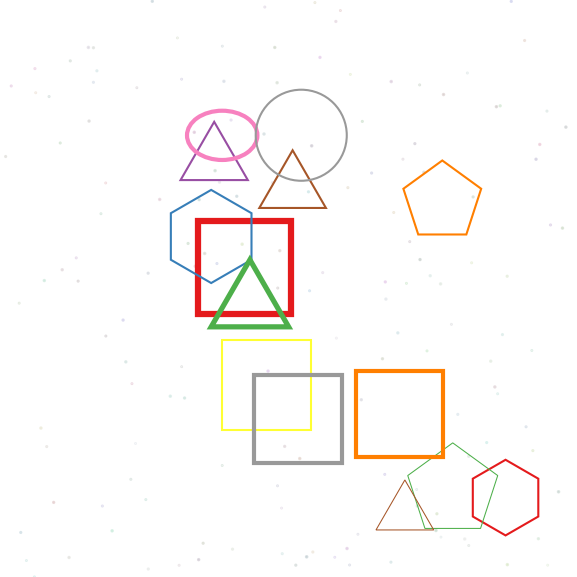[{"shape": "hexagon", "thickness": 1, "radius": 0.33, "center": [0.875, 0.137]}, {"shape": "square", "thickness": 3, "radius": 0.4, "center": [0.424, 0.536]}, {"shape": "hexagon", "thickness": 1, "radius": 0.4, "center": [0.366, 0.59]}, {"shape": "pentagon", "thickness": 0.5, "radius": 0.41, "center": [0.784, 0.15]}, {"shape": "triangle", "thickness": 2.5, "radius": 0.39, "center": [0.433, 0.472]}, {"shape": "triangle", "thickness": 1, "radius": 0.34, "center": [0.371, 0.721]}, {"shape": "pentagon", "thickness": 1, "radius": 0.35, "center": [0.766, 0.65]}, {"shape": "square", "thickness": 2, "radius": 0.38, "center": [0.692, 0.282]}, {"shape": "square", "thickness": 1, "radius": 0.39, "center": [0.462, 0.332]}, {"shape": "triangle", "thickness": 1, "radius": 0.33, "center": [0.507, 0.672]}, {"shape": "triangle", "thickness": 0.5, "radius": 0.29, "center": [0.701, 0.11]}, {"shape": "oval", "thickness": 2, "radius": 0.3, "center": [0.385, 0.765]}, {"shape": "square", "thickness": 2, "radius": 0.38, "center": [0.516, 0.273]}, {"shape": "circle", "thickness": 1, "radius": 0.39, "center": [0.522, 0.765]}]